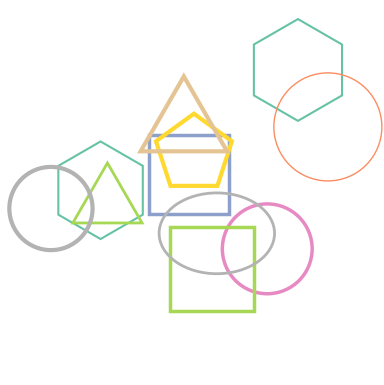[{"shape": "hexagon", "thickness": 1.5, "radius": 0.63, "center": [0.261, 0.506]}, {"shape": "hexagon", "thickness": 1.5, "radius": 0.66, "center": [0.774, 0.818]}, {"shape": "circle", "thickness": 1, "radius": 0.7, "center": [0.852, 0.67]}, {"shape": "square", "thickness": 2.5, "radius": 0.52, "center": [0.491, 0.546]}, {"shape": "circle", "thickness": 2.5, "radius": 0.58, "center": [0.694, 0.354]}, {"shape": "triangle", "thickness": 2, "radius": 0.52, "center": [0.279, 0.473]}, {"shape": "square", "thickness": 2.5, "radius": 0.54, "center": [0.551, 0.301]}, {"shape": "pentagon", "thickness": 3, "radius": 0.52, "center": [0.504, 0.601]}, {"shape": "triangle", "thickness": 3, "radius": 0.65, "center": [0.477, 0.672]}, {"shape": "oval", "thickness": 2, "radius": 0.75, "center": [0.563, 0.394]}, {"shape": "circle", "thickness": 3, "radius": 0.54, "center": [0.132, 0.458]}]